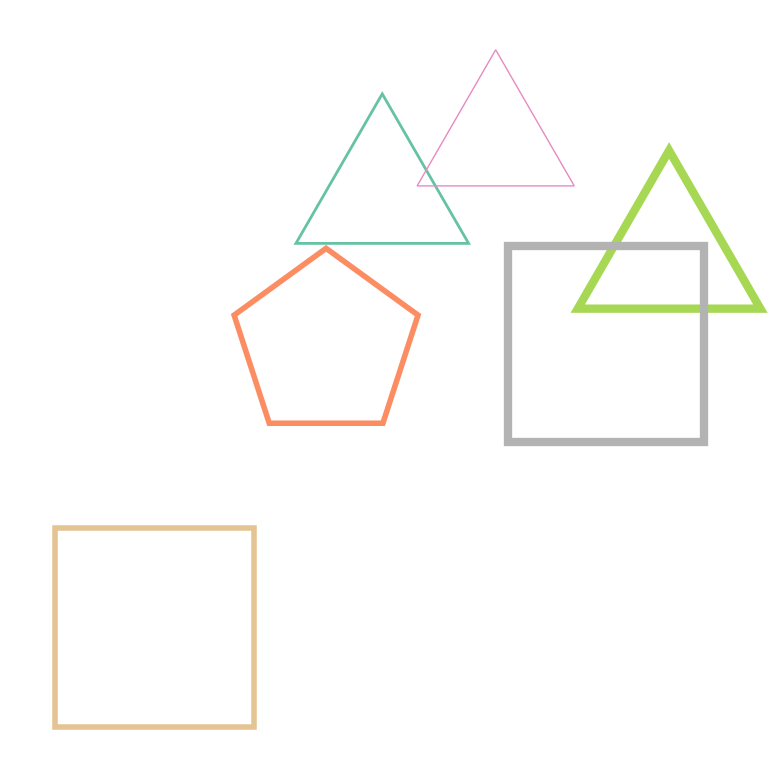[{"shape": "triangle", "thickness": 1, "radius": 0.65, "center": [0.496, 0.749]}, {"shape": "pentagon", "thickness": 2, "radius": 0.63, "center": [0.423, 0.552]}, {"shape": "triangle", "thickness": 0.5, "radius": 0.59, "center": [0.644, 0.817]}, {"shape": "triangle", "thickness": 3, "radius": 0.68, "center": [0.869, 0.668]}, {"shape": "square", "thickness": 2, "radius": 0.65, "center": [0.2, 0.185]}, {"shape": "square", "thickness": 3, "radius": 0.64, "center": [0.787, 0.553]}]